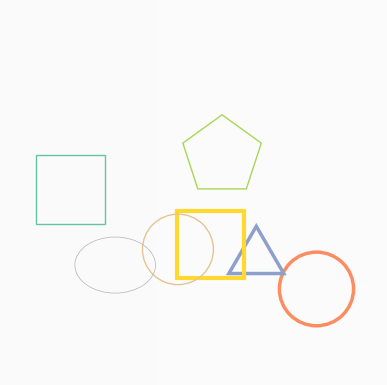[{"shape": "square", "thickness": 1, "radius": 0.45, "center": [0.182, 0.507]}, {"shape": "circle", "thickness": 2.5, "radius": 0.48, "center": [0.817, 0.25]}, {"shape": "triangle", "thickness": 2.5, "radius": 0.41, "center": [0.661, 0.33]}, {"shape": "pentagon", "thickness": 1, "radius": 0.53, "center": [0.573, 0.595]}, {"shape": "square", "thickness": 3, "radius": 0.43, "center": [0.544, 0.365]}, {"shape": "circle", "thickness": 1, "radius": 0.46, "center": [0.459, 0.352]}, {"shape": "oval", "thickness": 0.5, "radius": 0.52, "center": [0.297, 0.312]}]